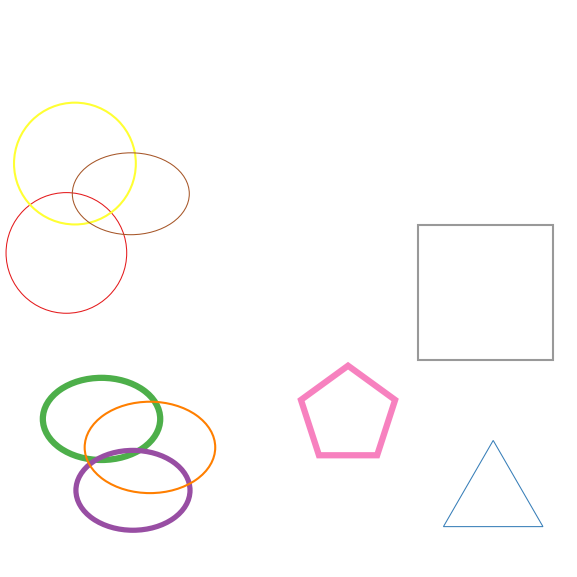[{"shape": "circle", "thickness": 0.5, "radius": 0.52, "center": [0.115, 0.561]}, {"shape": "triangle", "thickness": 0.5, "radius": 0.5, "center": [0.854, 0.137]}, {"shape": "oval", "thickness": 3, "radius": 0.51, "center": [0.176, 0.274]}, {"shape": "oval", "thickness": 2.5, "radius": 0.49, "center": [0.23, 0.15]}, {"shape": "oval", "thickness": 1, "radius": 0.57, "center": [0.26, 0.224]}, {"shape": "circle", "thickness": 1, "radius": 0.53, "center": [0.13, 0.716]}, {"shape": "oval", "thickness": 0.5, "radius": 0.51, "center": [0.227, 0.664]}, {"shape": "pentagon", "thickness": 3, "radius": 0.43, "center": [0.603, 0.28]}, {"shape": "square", "thickness": 1, "radius": 0.58, "center": [0.84, 0.492]}]